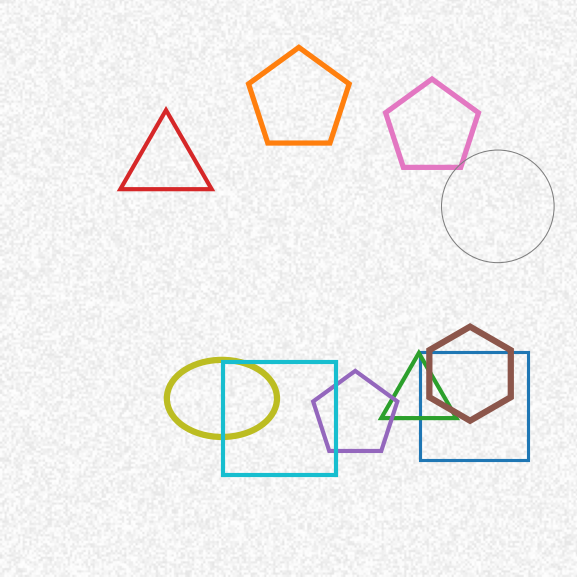[{"shape": "square", "thickness": 1.5, "radius": 0.47, "center": [0.82, 0.296]}, {"shape": "pentagon", "thickness": 2.5, "radius": 0.46, "center": [0.518, 0.826]}, {"shape": "triangle", "thickness": 2, "radius": 0.38, "center": [0.725, 0.313]}, {"shape": "triangle", "thickness": 2, "radius": 0.46, "center": [0.287, 0.717]}, {"shape": "pentagon", "thickness": 2, "radius": 0.38, "center": [0.615, 0.28]}, {"shape": "hexagon", "thickness": 3, "radius": 0.41, "center": [0.814, 0.352]}, {"shape": "pentagon", "thickness": 2.5, "radius": 0.42, "center": [0.748, 0.778]}, {"shape": "circle", "thickness": 0.5, "radius": 0.49, "center": [0.862, 0.642]}, {"shape": "oval", "thickness": 3, "radius": 0.48, "center": [0.384, 0.309]}, {"shape": "square", "thickness": 2, "radius": 0.49, "center": [0.484, 0.274]}]